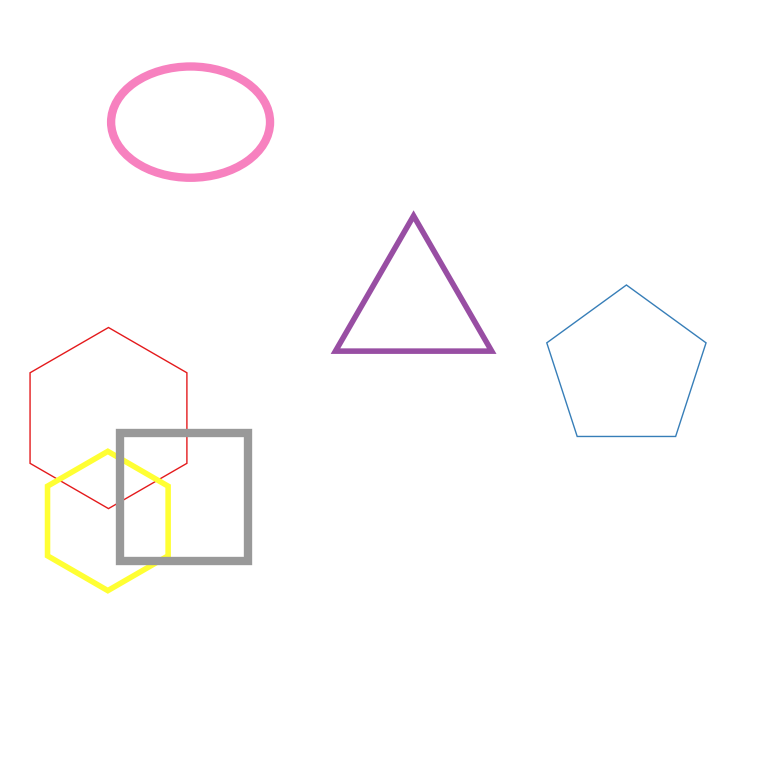[{"shape": "hexagon", "thickness": 0.5, "radius": 0.59, "center": [0.141, 0.457]}, {"shape": "pentagon", "thickness": 0.5, "radius": 0.54, "center": [0.814, 0.521]}, {"shape": "triangle", "thickness": 2, "radius": 0.59, "center": [0.537, 0.603]}, {"shape": "hexagon", "thickness": 2, "radius": 0.45, "center": [0.14, 0.323]}, {"shape": "oval", "thickness": 3, "radius": 0.52, "center": [0.247, 0.841]}, {"shape": "square", "thickness": 3, "radius": 0.42, "center": [0.238, 0.355]}]